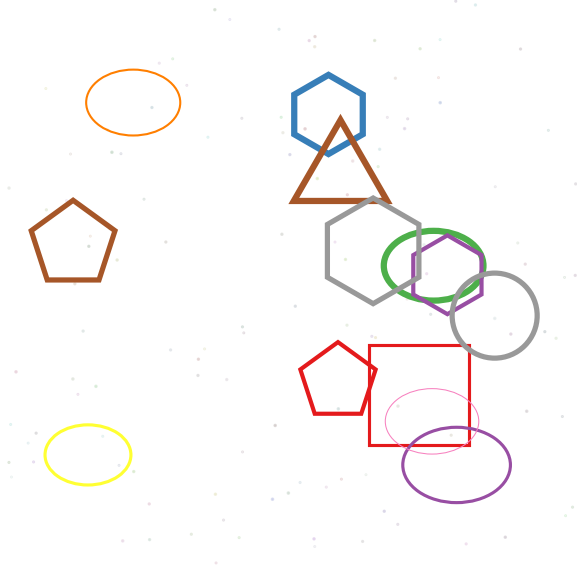[{"shape": "square", "thickness": 1.5, "radius": 0.43, "center": [0.726, 0.315]}, {"shape": "pentagon", "thickness": 2, "radius": 0.34, "center": [0.585, 0.338]}, {"shape": "hexagon", "thickness": 3, "radius": 0.34, "center": [0.569, 0.801]}, {"shape": "oval", "thickness": 3, "radius": 0.43, "center": [0.751, 0.539]}, {"shape": "oval", "thickness": 1.5, "radius": 0.47, "center": [0.791, 0.194]}, {"shape": "hexagon", "thickness": 2, "radius": 0.34, "center": [0.775, 0.523]}, {"shape": "oval", "thickness": 1, "radius": 0.41, "center": [0.231, 0.822]}, {"shape": "oval", "thickness": 1.5, "radius": 0.37, "center": [0.152, 0.211]}, {"shape": "pentagon", "thickness": 2.5, "radius": 0.38, "center": [0.127, 0.576]}, {"shape": "triangle", "thickness": 3, "radius": 0.47, "center": [0.59, 0.698]}, {"shape": "oval", "thickness": 0.5, "radius": 0.4, "center": [0.748, 0.27]}, {"shape": "circle", "thickness": 2.5, "radius": 0.37, "center": [0.857, 0.453]}, {"shape": "hexagon", "thickness": 2.5, "radius": 0.46, "center": [0.646, 0.565]}]